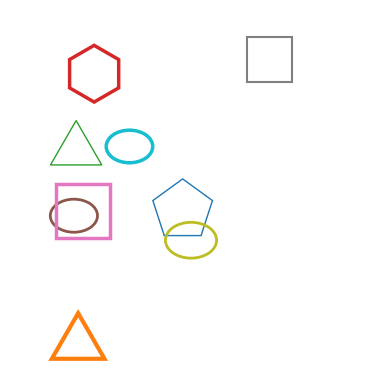[{"shape": "pentagon", "thickness": 1, "radius": 0.41, "center": [0.474, 0.454]}, {"shape": "triangle", "thickness": 3, "radius": 0.39, "center": [0.203, 0.108]}, {"shape": "triangle", "thickness": 1, "radius": 0.38, "center": [0.198, 0.61]}, {"shape": "hexagon", "thickness": 2.5, "radius": 0.37, "center": [0.245, 0.809]}, {"shape": "oval", "thickness": 2, "radius": 0.31, "center": [0.192, 0.44]}, {"shape": "square", "thickness": 2.5, "radius": 0.35, "center": [0.215, 0.453]}, {"shape": "square", "thickness": 1.5, "radius": 0.29, "center": [0.699, 0.845]}, {"shape": "oval", "thickness": 2, "radius": 0.33, "center": [0.496, 0.376]}, {"shape": "oval", "thickness": 2.5, "radius": 0.3, "center": [0.336, 0.62]}]